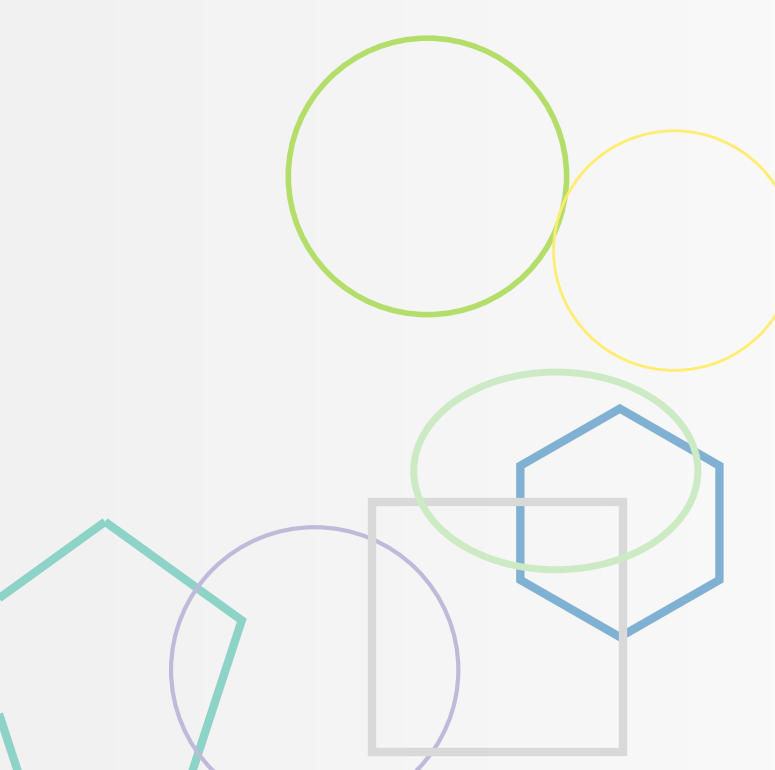[{"shape": "pentagon", "thickness": 3, "radius": 0.93, "center": [0.136, 0.137]}, {"shape": "circle", "thickness": 1.5, "radius": 0.93, "center": [0.406, 0.13]}, {"shape": "hexagon", "thickness": 3, "radius": 0.74, "center": [0.8, 0.321]}, {"shape": "circle", "thickness": 2, "radius": 0.9, "center": [0.552, 0.771]}, {"shape": "square", "thickness": 3, "radius": 0.81, "center": [0.642, 0.186]}, {"shape": "oval", "thickness": 2.5, "radius": 0.92, "center": [0.717, 0.388]}, {"shape": "circle", "thickness": 1, "radius": 0.78, "center": [0.87, 0.675]}]